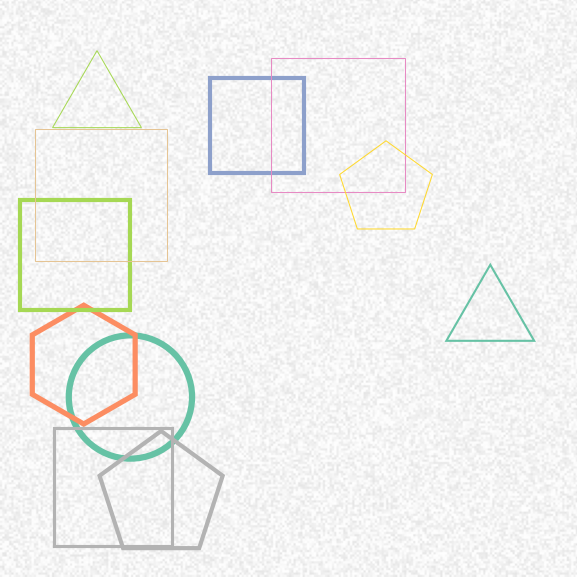[{"shape": "circle", "thickness": 3, "radius": 0.53, "center": [0.226, 0.312]}, {"shape": "triangle", "thickness": 1, "radius": 0.44, "center": [0.849, 0.453]}, {"shape": "hexagon", "thickness": 2.5, "radius": 0.51, "center": [0.145, 0.368]}, {"shape": "square", "thickness": 2, "radius": 0.41, "center": [0.445, 0.782]}, {"shape": "square", "thickness": 0.5, "radius": 0.58, "center": [0.585, 0.783]}, {"shape": "triangle", "thickness": 0.5, "radius": 0.44, "center": [0.168, 0.823]}, {"shape": "square", "thickness": 2, "radius": 0.48, "center": [0.13, 0.557]}, {"shape": "pentagon", "thickness": 0.5, "radius": 0.42, "center": [0.668, 0.671]}, {"shape": "square", "thickness": 0.5, "radius": 0.57, "center": [0.175, 0.661]}, {"shape": "pentagon", "thickness": 2, "radius": 0.56, "center": [0.279, 0.141]}, {"shape": "square", "thickness": 1.5, "radius": 0.51, "center": [0.196, 0.155]}]